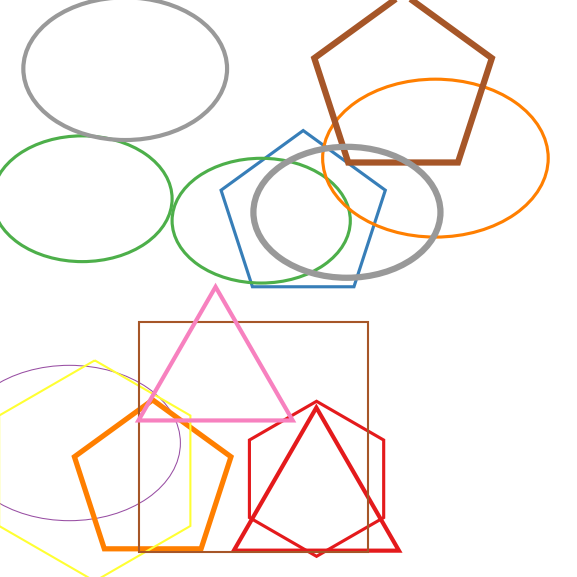[{"shape": "hexagon", "thickness": 1.5, "radius": 0.67, "center": [0.548, 0.17]}, {"shape": "triangle", "thickness": 2, "radius": 0.83, "center": [0.548, 0.128]}, {"shape": "pentagon", "thickness": 1.5, "radius": 0.75, "center": [0.525, 0.624]}, {"shape": "oval", "thickness": 1.5, "radius": 0.78, "center": [0.142, 0.655]}, {"shape": "oval", "thickness": 1.5, "radius": 0.77, "center": [0.452, 0.617]}, {"shape": "oval", "thickness": 0.5, "radius": 0.96, "center": [0.12, 0.232]}, {"shape": "pentagon", "thickness": 2.5, "radius": 0.71, "center": [0.264, 0.164]}, {"shape": "oval", "thickness": 1.5, "radius": 0.98, "center": [0.754, 0.725]}, {"shape": "hexagon", "thickness": 1, "radius": 0.96, "center": [0.164, 0.184]}, {"shape": "square", "thickness": 1, "radius": 0.99, "center": [0.439, 0.242]}, {"shape": "pentagon", "thickness": 3, "radius": 0.81, "center": [0.698, 0.848]}, {"shape": "triangle", "thickness": 2, "radius": 0.77, "center": [0.373, 0.348]}, {"shape": "oval", "thickness": 2, "radius": 0.88, "center": [0.217, 0.88]}, {"shape": "oval", "thickness": 3, "radius": 0.81, "center": [0.601, 0.632]}]